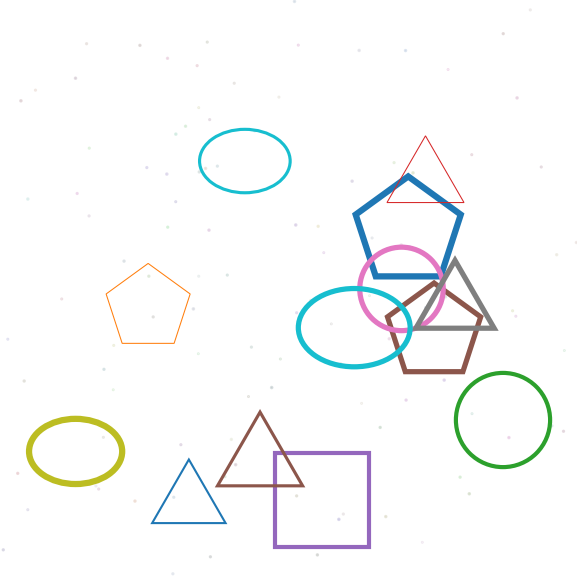[{"shape": "pentagon", "thickness": 3, "radius": 0.48, "center": [0.707, 0.598]}, {"shape": "triangle", "thickness": 1, "radius": 0.37, "center": [0.327, 0.13]}, {"shape": "pentagon", "thickness": 0.5, "radius": 0.38, "center": [0.257, 0.466]}, {"shape": "circle", "thickness": 2, "radius": 0.41, "center": [0.871, 0.272]}, {"shape": "triangle", "thickness": 0.5, "radius": 0.39, "center": [0.737, 0.687]}, {"shape": "square", "thickness": 2, "radius": 0.41, "center": [0.557, 0.133]}, {"shape": "triangle", "thickness": 1.5, "radius": 0.43, "center": [0.45, 0.2]}, {"shape": "pentagon", "thickness": 2.5, "radius": 0.42, "center": [0.752, 0.424]}, {"shape": "circle", "thickness": 2.5, "radius": 0.36, "center": [0.695, 0.499]}, {"shape": "triangle", "thickness": 2.5, "radius": 0.39, "center": [0.788, 0.47]}, {"shape": "oval", "thickness": 3, "radius": 0.4, "center": [0.131, 0.217]}, {"shape": "oval", "thickness": 2.5, "radius": 0.48, "center": [0.613, 0.432]}, {"shape": "oval", "thickness": 1.5, "radius": 0.39, "center": [0.424, 0.72]}]